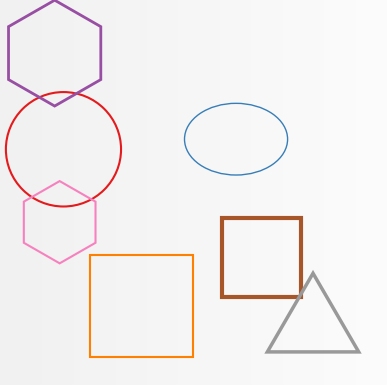[{"shape": "circle", "thickness": 1.5, "radius": 0.74, "center": [0.164, 0.612]}, {"shape": "oval", "thickness": 1, "radius": 0.67, "center": [0.609, 0.639]}, {"shape": "hexagon", "thickness": 2, "radius": 0.69, "center": [0.141, 0.862]}, {"shape": "square", "thickness": 1.5, "radius": 0.67, "center": [0.366, 0.205]}, {"shape": "square", "thickness": 3, "radius": 0.51, "center": [0.675, 0.332]}, {"shape": "hexagon", "thickness": 1.5, "radius": 0.53, "center": [0.154, 0.423]}, {"shape": "triangle", "thickness": 2.5, "radius": 0.68, "center": [0.808, 0.154]}]